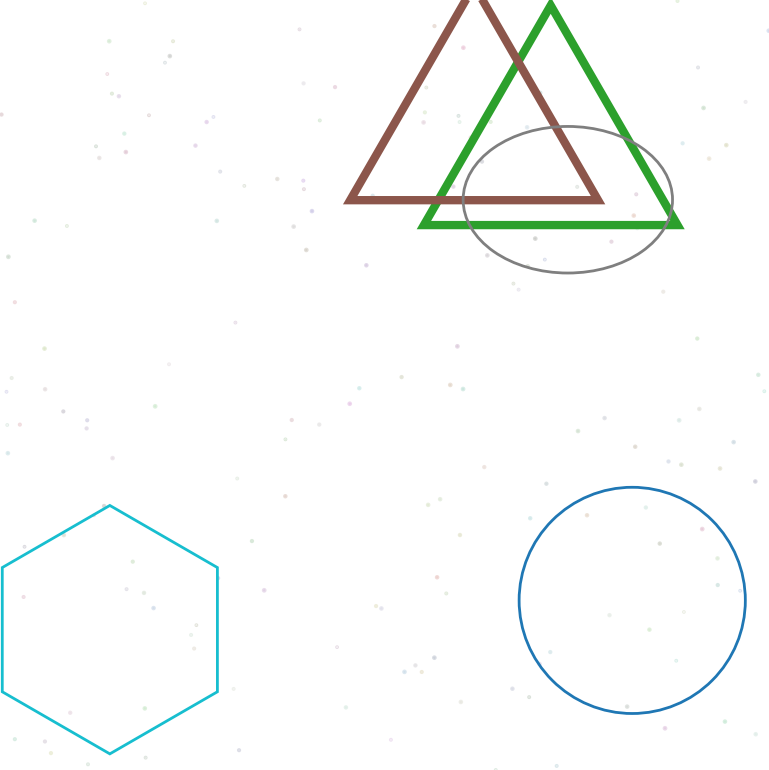[{"shape": "circle", "thickness": 1, "radius": 0.73, "center": [0.821, 0.22]}, {"shape": "triangle", "thickness": 3, "radius": 0.95, "center": [0.715, 0.803]}, {"shape": "triangle", "thickness": 3, "radius": 0.93, "center": [0.616, 0.833]}, {"shape": "oval", "thickness": 1, "radius": 0.68, "center": [0.737, 0.741]}, {"shape": "hexagon", "thickness": 1, "radius": 0.81, "center": [0.143, 0.182]}]